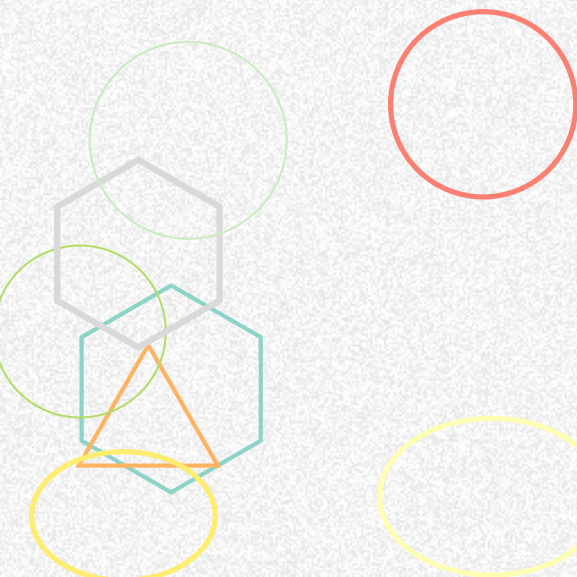[{"shape": "hexagon", "thickness": 2, "radius": 0.9, "center": [0.296, 0.326]}, {"shape": "oval", "thickness": 2.5, "radius": 0.97, "center": [0.851, 0.139]}, {"shape": "circle", "thickness": 2.5, "radius": 0.8, "center": [0.837, 0.818]}, {"shape": "triangle", "thickness": 2, "radius": 0.7, "center": [0.257, 0.262]}, {"shape": "circle", "thickness": 1, "radius": 0.74, "center": [0.138, 0.425]}, {"shape": "hexagon", "thickness": 3, "radius": 0.81, "center": [0.24, 0.56]}, {"shape": "circle", "thickness": 1, "radius": 0.85, "center": [0.326, 0.756]}, {"shape": "oval", "thickness": 2.5, "radius": 0.8, "center": [0.214, 0.106]}]